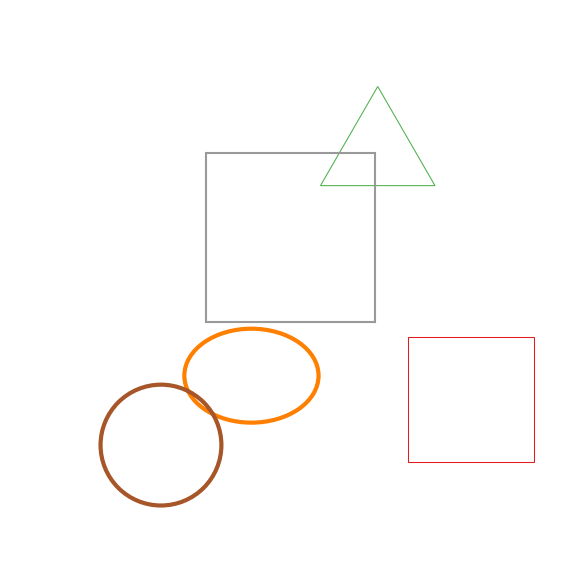[{"shape": "square", "thickness": 0.5, "radius": 0.54, "center": [0.816, 0.307]}, {"shape": "triangle", "thickness": 0.5, "radius": 0.57, "center": [0.654, 0.735]}, {"shape": "oval", "thickness": 2, "radius": 0.58, "center": [0.435, 0.349]}, {"shape": "circle", "thickness": 2, "radius": 0.52, "center": [0.279, 0.228]}, {"shape": "square", "thickness": 1, "radius": 0.73, "center": [0.503, 0.588]}]